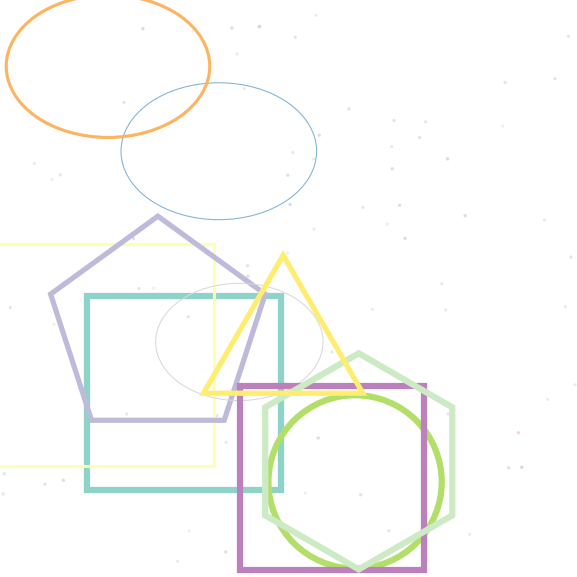[{"shape": "square", "thickness": 3, "radius": 0.84, "center": [0.318, 0.319]}, {"shape": "square", "thickness": 1.5, "radius": 0.96, "center": [0.179, 0.384]}, {"shape": "pentagon", "thickness": 2.5, "radius": 0.98, "center": [0.273, 0.429]}, {"shape": "oval", "thickness": 0.5, "radius": 0.85, "center": [0.379, 0.737]}, {"shape": "oval", "thickness": 1.5, "radius": 0.88, "center": [0.187, 0.884]}, {"shape": "circle", "thickness": 3, "radius": 0.75, "center": [0.615, 0.165]}, {"shape": "oval", "thickness": 0.5, "radius": 0.72, "center": [0.414, 0.407]}, {"shape": "square", "thickness": 3, "radius": 0.79, "center": [0.575, 0.171]}, {"shape": "hexagon", "thickness": 3, "radius": 0.94, "center": [0.621, 0.2]}, {"shape": "triangle", "thickness": 2.5, "radius": 0.8, "center": [0.49, 0.398]}]